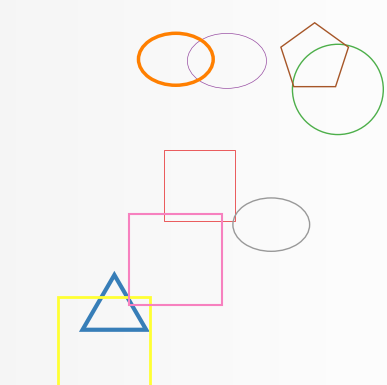[{"shape": "square", "thickness": 0.5, "radius": 0.46, "center": [0.515, 0.518]}, {"shape": "triangle", "thickness": 3, "radius": 0.47, "center": [0.295, 0.191]}, {"shape": "circle", "thickness": 1, "radius": 0.59, "center": [0.872, 0.768]}, {"shape": "oval", "thickness": 0.5, "radius": 0.51, "center": [0.586, 0.842]}, {"shape": "oval", "thickness": 2.5, "radius": 0.48, "center": [0.454, 0.846]}, {"shape": "square", "thickness": 2, "radius": 0.59, "center": [0.269, 0.109]}, {"shape": "pentagon", "thickness": 1, "radius": 0.46, "center": [0.812, 0.849]}, {"shape": "square", "thickness": 1.5, "radius": 0.6, "center": [0.453, 0.326]}, {"shape": "oval", "thickness": 1, "radius": 0.5, "center": [0.7, 0.417]}]